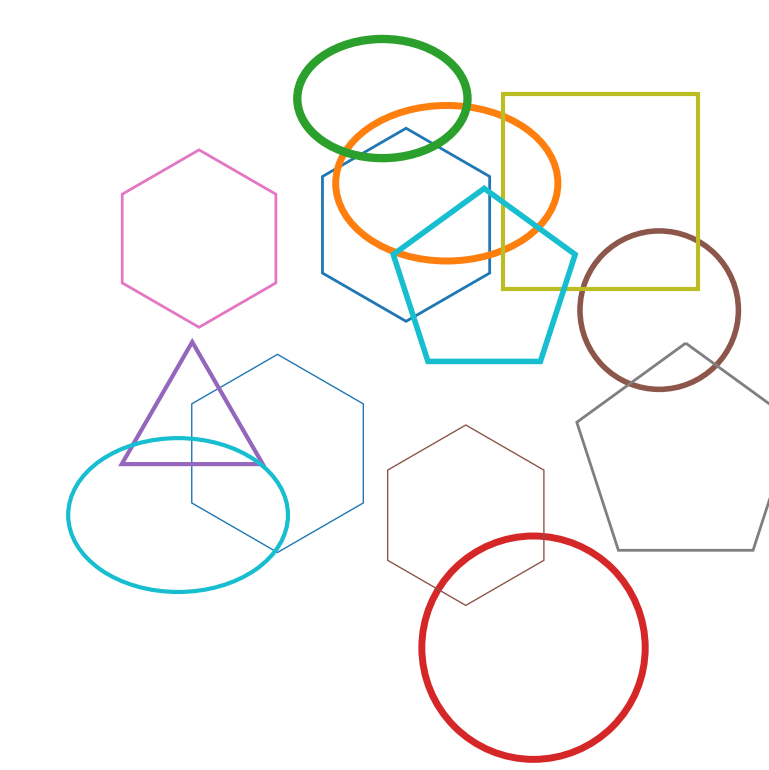[{"shape": "hexagon", "thickness": 0.5, "radius": 0.64, "center": [0.36, 0.411]}, {"shape": "hexagon", "thickness": 1, "radius": 0.63, "center": [0.527, 0.708]}, {"shape": "oval", "thickness": 2.5, "radius": 0.72, "center": [0.58, 0.762]}, {"shape": "oval", "thickness": 3, "radius": 0.55, "center": [0.497, 0.872]}, {"shape": "circle", "thickness": 2.5, "radius": 0.73, "center": [0.693, 0.159]}, {"shape": "triangle", "thickness": 1.5, "radius": 0.53, "center": [0.25, 0.45]}, {"shape": "hexagon", "thickness": 0.5, "radius": 0.59, "center": [0.605, 0.331]}, {"shape": "circle", "thickness": 2, "radius": 0.51, "center": [0.856, 0.597]}, {"shape": "hexagon", "thickness": 1, "radius": 0.58, "center": [0.258, 0.69]}, {"shape": "pentagon", "thickness": 1, "radius": 0.74, "center": [0.891, 0.406]}, {"shape": "square", "thickness": 1.5, "radius": 0.63, "center": [0.78, 0.751]}, {"shape": "oval", "thickness": 1.5, "radius": 0.71, "center": [0.231, 0.331]}, {"shape": "pentagon", "thickness": 2, "radius": 0.62, "center": [0.629, 0.631]}]